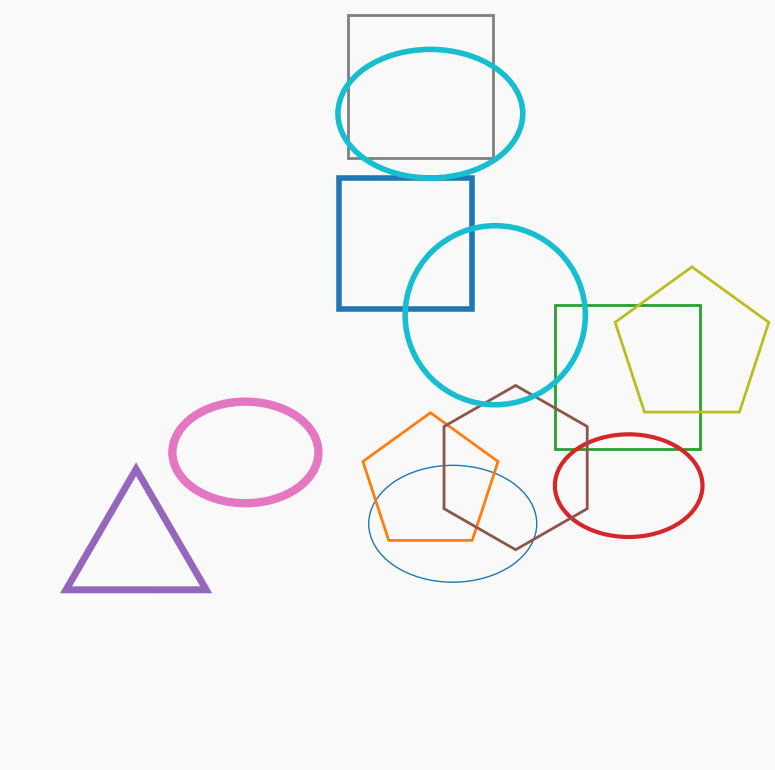[{"shape": "oval", "thickness": 0.5, "radius": 0.54, "center": [0.584, 0.32]}, {"shape": "square", "thickness": 2, "radius": 0.43, "center": [0.523, 0.684]}, {"shape": "pentagon", "thickness": 1, "radius": 0.46, "center": [0.555, 0.372]}, {"shape": "square", "thickness": 1, "radius": 0.47, "center": [0.809, 0.511]}, {"shape": "oval", "thickness": 1.5, "radius": 0.48, "center": [0.811, 0.369]}, {"shape": "triangle", "thickness": 2.5, "radius": 0.52, "center": [0.176, 0.286]}, {"shape": "hexagon", "thickness": 1, "radius": 0.53, "center": [0.665, 0.393]}, {"shape": "oval", "thickness": 3, "radius": 0.47, "center": [0.317, 0.412]}, {"shape": "square", "thickness": 1, "radius": 0.47, "center": [0.542, 0.888]}, {"shape": "pentagon", "thickness": 1, "radius": 0.52, "center": [0.893, 0.549]}, {"shape": "circle", "thickness": 2, "radius": 0.58, "center": [0.639, 0.591]}, {"shape": "oval", "thickness": 2, "radius": 0.6, "center": [0.555, 0.852]}]